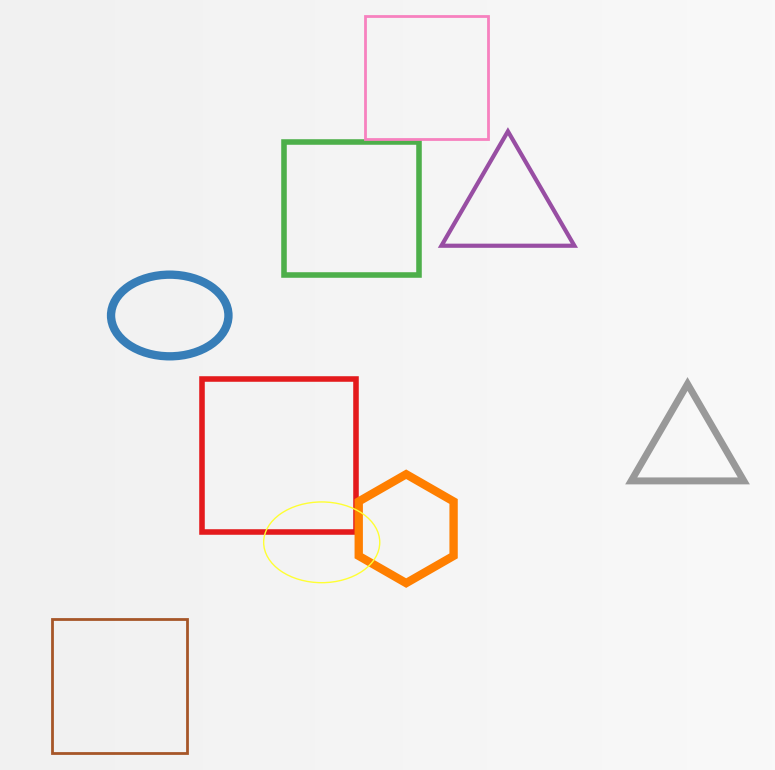[{"shape": "square", "thickness": 2, "radius": 0.5, "center": [0.361, 0.408]}, {"shape": "oval", "thickness": 3, "radius": 0.38, "center": [0.219, 0.59]}, {"shape": "square", "thickness": 2, "radius": 0.43, "center": [0.454, 0.729]}, {"shape": "triangle", "thickness": 1.5, "radius": 0.5, "center": [0.655, 0.73]}, {"shape": "hexagon", "thickness": 3, "radius": 0.35, "center": [0.524, 0.313]}, {"shape": "oval", "thickness": 0.5, "radius": 0.37, "center": [0.415, 0.296]}, {"shape": "square", "thickness": 1, "radius": 0.44, "center": [0.154, 0.109]}, {"shape": "square", "thickness": 1, "radius": 0.4, "center": [0.55, 0.899]}, {"shape": "triangle", "thickness": 2.5, "radius": 0.42, "center": [0.887, 0.417]}]